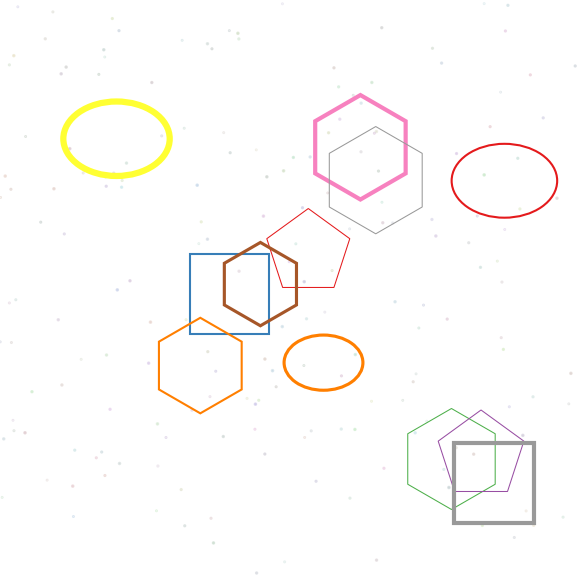[{"shape": "oval", "thickness": 1, "radius": 0.46, "center": [0.873, 0.686]}, {"shape": "pentagon", "thickness": 0.5, "radius": 0.38, "center": [0.534, 0.562]}, {"shape": "square", "thickness": 1, "radius": 0.34, "center": [0.397, 0.49]}, {"shape": "hexagon", "thickness": 0.5, "radius": 0.44, "center": [0.782, 0.204]}, {"shape": "pentagon", "thickness": 0.5, "radius": 0.39, "center": [0.833, 0.211]}, {"shape": "oval", "thickness": 1.5, "radius": 0.34, "center": [0.56, 0.371]}, {"shape": "hexagon", "thickness": 1, "radius": 0.41, "center": [0.347, 0.366]}, {"shape": "oval", "thickness": 3, "radius": 0.46, "center": [0.202, 0.759]}, {"shape": "hexagon", "thickness": 1.5, "radius": 0.36, "center": [0.451, 0.507]}, {"shape": "hexagon", "thickness": 2, "radius": 0.45, "center": [0.624, 0.744]}, {"shape": "square", "thickness": 2, "radius": 0.34, "center": [0.855, 0.163]}, {"shape": "hexagon", "thickness": 0.5, "radius": 0.46, "center": [0.651, 0.687]}]